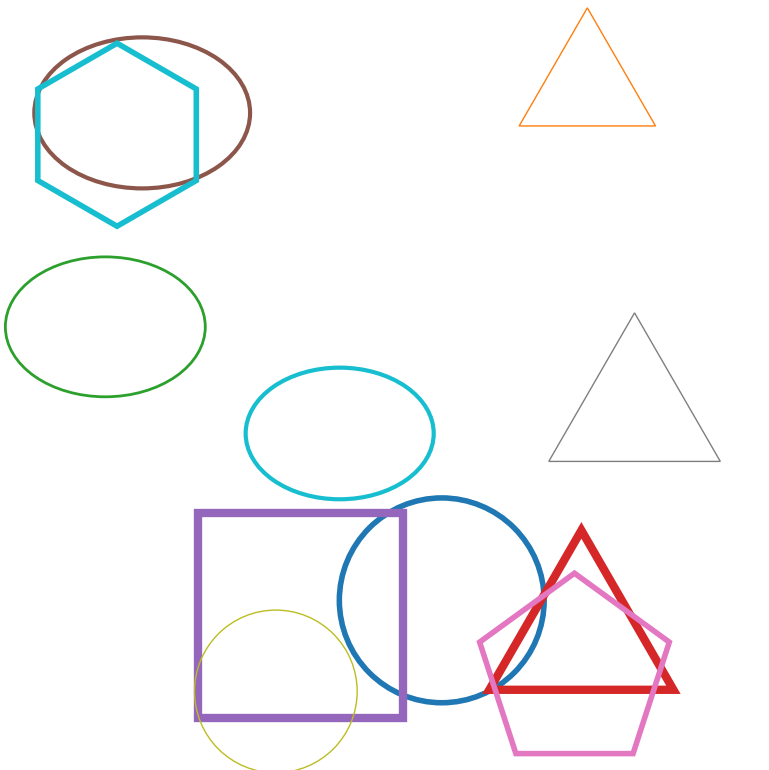[{"shape": "circle", "thickness": 2, "radius": 0.66, "center": [0.574, 0.22]}, {"shape": "triangle", "thickness": 0.5, "radius": 0.51, "center": [0.763, 0.888]}, {"shape": "oval", "thickness": 1, "radius": 0.65, "center": [0.137, 0.576]}, {"shape": "triangle", "thickness": 3, "radius": 0.69, "center": [0.755, 0.173]}, {"shape": "square", "thickness": 3, "radius": 0.67, "center": [0.39, 0.2]}, {"shape": "oval", "thickness": 1.5, "radius": 0.7, "center": [0.185, 0.853]}, {"shape": "pentagon", "thickness": 2, "radius": 0.65, "center": [0.746, 0.126]}, {"shape": "triangle", "thickness": 0.5, "radius": 0.64, "center": [0.824, 0.465]}, {"shape": "circle", "thickness": 0.5, "radius": 0.53, "center": [0.358, 0.102]}, {"shape": "oval", "thickness": 1.5, "radius": 0.61, "center": [0.441, 0.437]}, {"shape": "hexagon", "thickness": 2, "radius": 0.59, "center": [0.152, 0.825]}]